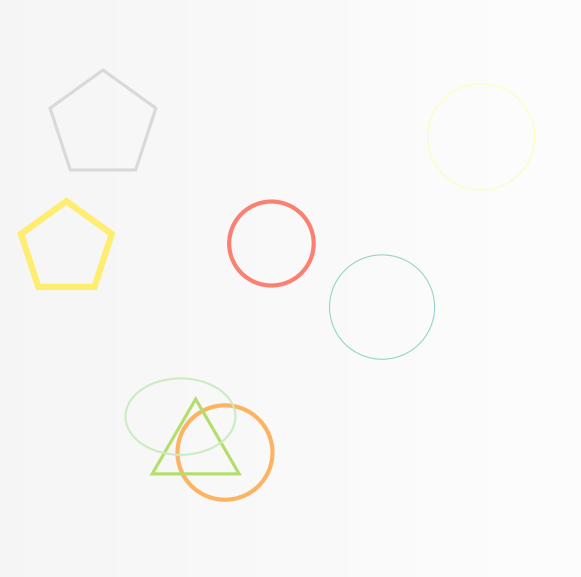[{"shape": "circle", "thickness": 0.5, "radius": 0.45, "center": [0.657, 0.467]}, {"shape": "circle", "thickness": 0.5, "radius": 0.46, "center": [0.828, 0.762]}, {"shape": "circle", "thickness": 2, "radius": 0.36, "center": [0.467, 0.577]}, {"shape": "circle", "thickness": 2, "radius": 0.41, "center": [0.387, 0.216]}, {"shape": "triangle", "thickness": 1.5, "radius": 0.43, "center": [0.337, 0.222]}, {"shape": "pentagon", "thickness": 1.5, "radius": 0.48, "center": [0.177, 0.782]}, {"shape": "oval", "thickness": 1, "radius": 0.47, "center": [0.31, 0.278]}, {"shape": "pentagon", "thickness": 3, "radius": 0.41, "center": [0.114, 0.569]}]